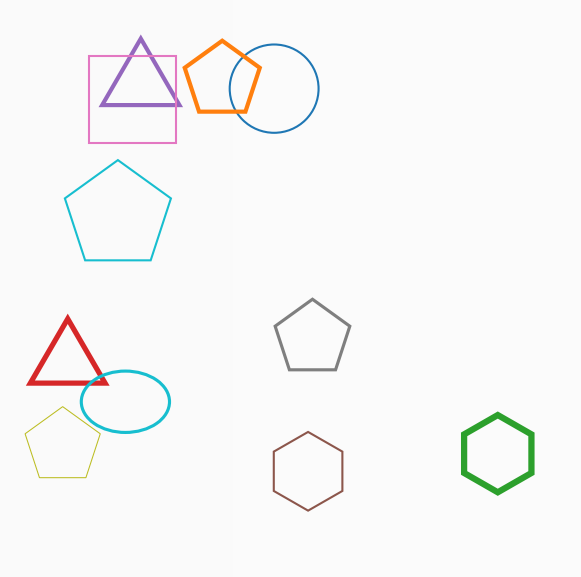[{"shape": "circle", "thickness": 1, "radius": 0.38, "center": [0.472, 0.846]}, {"shape": "pentagon", "thickness": 2, "radius": 0.34, "center": [0.382, 0.861]}, {"shape": "hexagon", "thickness": 3, "radius": 0.33, "center": [0.856, 0.214]}, {"shape": "triangle", "thickness": 2.5, "radius": 0.37, "center": [0.117, 0.373]}, {"shape": "triangle", "thickness": 2, "radius": 0.38, "center": [0.242, 0.856]}, {"shape": "hexagon", "thickness": 1, "radius": 0.34, "center": [0.53, 0.183]}, {"shape": "square", "thickness": 1, "radius": 0.38, "center": [0.228, 0.826]}, {"shape": "pentagon", "thickness": 1.5, "radius": 0.34, "center": [0.538, 0.413]}, {"shape": "pentagon", "thickness": 0.5, "radius": 0.34, "center": [0.108, 0.227]}, {"shape": "oval", "thickness": 1.5, "radius": 0.38, "center": [0.216, 0.303]}, {"shape": "pentagon", "thickness": 1, "radius": 0.48, "center": [0.203, 0.626]}]